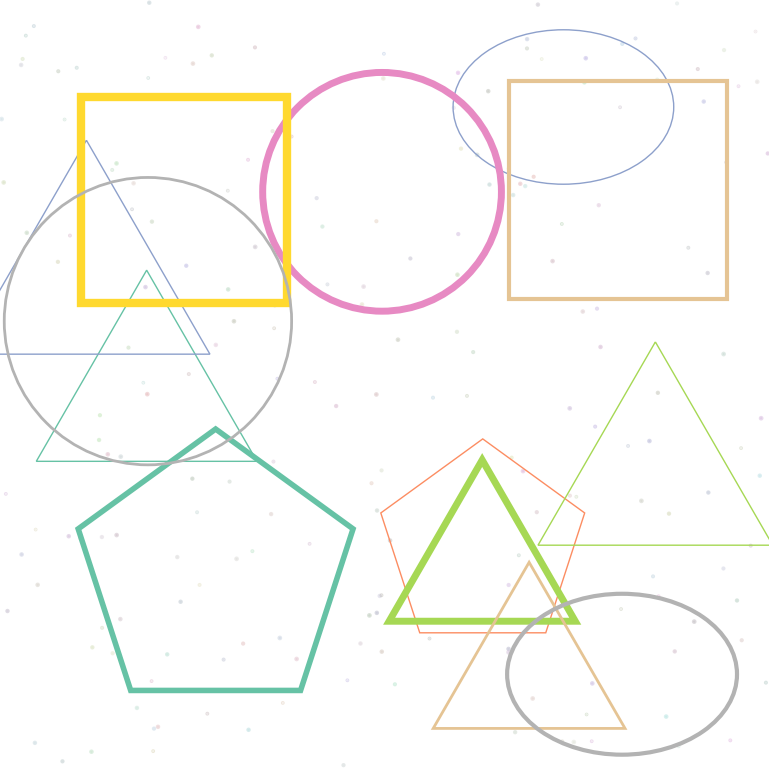[{"shape": "triangle", "thickness": 0.5, "radius": 0.83, "center": [0.19, 0.484]}, {"shape": "pentagon", "thickness": 2, "radius": 0.94, "center": [0.28, 0.255]}, {"shape": "pentagon", "thickness": 0.5, "radius": 0.7, "center": [0.627, 0.291]}, {"shape": "oval", "thickness": 0.5, "radius": 0.72, "center": [0.732, 0.861]}, {"shape": "triangle", "thickness": 0.5, "radius": 0.93, "center": [0.112, 0.633]}, {"shape": "circle", "thickness": 2.5, "radius": 0.78, "center": [0.496, 0.751]}, {"shape": "triangle", "thickness": 2.5, "radius": 0.7, "center": [0.626, 0.263]}, {"shape": "triangle", "thickness": 0.5, "radius": 0.88, "center": [0.851, 0.38]}, {"shape": "square", "thickness": 3, "radius": 0.67, "center": [0.239, 0.741]}, {"shape": "square", "thickness": 1.5, "radius": 0.71, "center": [0.803, 0.753]}, {"shape": "triangle", "thickness": 1, "radius": 0.72, "center": [0.687, 0.126]}, {"shape": "circle", "thickness": 1, "radius": 0.93, "center": [0.192, 0.583]}, {"shape": "oval", "thickness": 1.5, "radius": 0.75, "center": [0.808, 0.124]}]